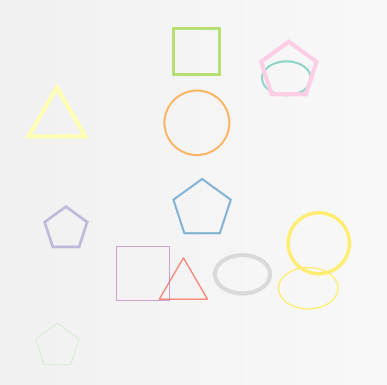[{"shape": "oval", "thickness": 1.5, "radius": 0.31, "center": [0.739, 0.797]}, {"shape": "triangle", "thickness": 3, "radius": 0.42, "center": [0.147, 0.688]}, {"shape": "pentagon", "thickness": 2, "radius": 0.29, "center": [0.17, 0.405]}, {"shape": "triangle", "thickness": 1, "radius": 0.36, "center": [0.473, 0.259]}, {"shape": "pentagon", "thickness": 1.5, "radius": 0.39, "center": [0.522, 0.457]}, {"shape": "circle", "thickness": 1.5, "radius": 0.42, "center": [0.508, 0.681]}, {"shape": "square", "thickness": 2, "radius": 0.3, "center": [0.506, 0.867]}, {"shape": "pentagon", "thickness": 3, "radius": 0.38, "center": [0.745, 0.816]}, {"shape": "oval", "thickness": 3, "radius": 0.36, "center": [0.626, 0.288]}, {"shape": "square", "thickness": 0.5, "radius": 0.35, "center": [0.368, 0.291]}, {"shape": "pentagon", "thickness": 0.5, "radius": 0.3, "center": [0.148, 0.101]}, {"shape": "circle", "thickness": 2.5, "radius": 0.4, "center": [0.823, 0.368]}, {"shape": "oval", "thickness": 1, "radius": 0.38, "center": [0.796, 0.251]}]